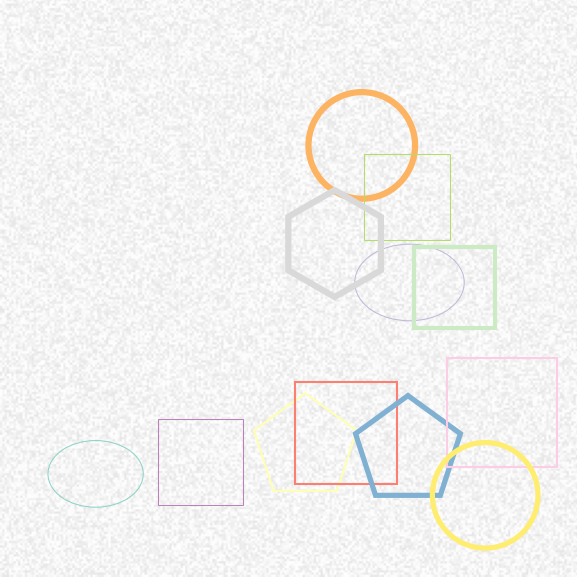[{"shape": "oval", "thickness": 0.5, "radius": 0.41, "center": [0.166, 0.179]}, {"shape": "pentagon", "thickness": 1, "radius": 0.47, "center": [0.529, 0.225]}, {"shape": "oval", "thickness": 0.5, "radius": 0.47, "center": [0.709, 0.51]}, {"shape": "square", "thickness": 1, "radius": 0.44, "center": [0.599, 0.25]}, {"shape": "pentagon", "thickness": 2.5, "radius": 0.48, "center": [0.706, 0.219]}, {"shape": "circle", "thickness": 3, "radius": 0.46, "center": [0.626, 0.747]}, {"shape": "square", "thickness": 0.5, "radius": 0.37, "center": [0.706, 0.657]}, {"shape": "square", "thickness": 1, "radius": 0.48, "center": [0.87, 0.285]}, {"shape": "hexagon", "thickness": 3, "radius": 0.46, "center": [0.579, 0.577]}, {"shape": "square", "thickness": 0.5, "radius": 0.37, "center": [0.347, 0.199]}, {"shape": "square", "thickness": 2, "radius": 0.35, "center": [0.786, 0.502]}, {"shape": "circle", "thickness": 2.5, "radius": 0.46, "center": [0.84, 0.141]}]